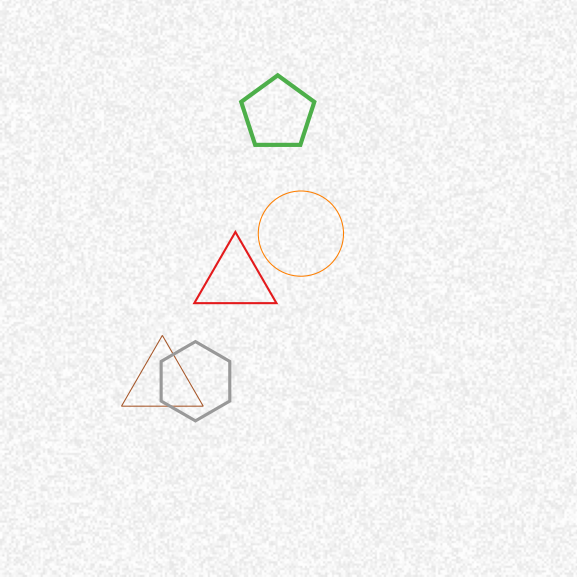[{"shape": "triangle", "thickness": 1, "radius": 0.41, "center": [0.408, 0.515]}, {"shape": "pentagon", "thickness": 2, "radius": 0.33, "center": [0.481, 0.802]}, {"shape": "circle", "thickness": 0.5, "radius": 0.37, "center": [0.521, 0.595]}, {"shape": "triangle", "thickness": 0.5, "radius": 0.41, "center": [0.281, 0.337]}, {"shape": "hexagon", "thickness": 1.5, "radius": 0.34, "center": [0.338, 0.339]}]